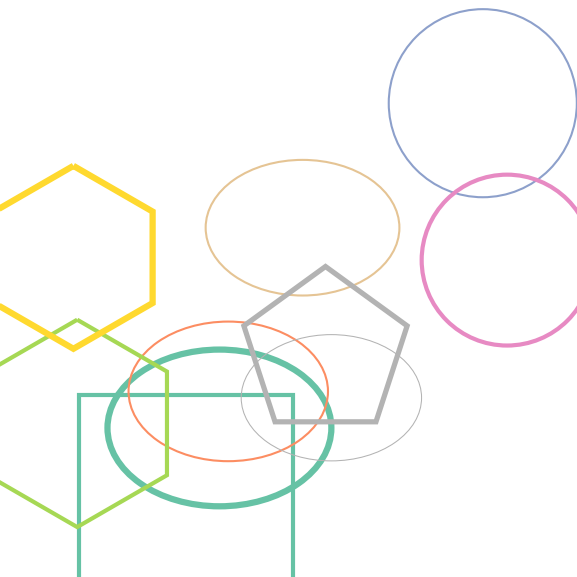[{"shape": "square", "thickness": 2, "radius": 0.93, "center": [0.322, 0.13]}, {"shape": "oval", "thickness": 3, "radius": 0.97, "center": [0.38, 0.258]}, {"shape": "oval", "thickness": 1, "radius": 0.86, "center": [0.395, 0.321]}, {"shape": "circle", "thickness": 1, "radius": 0.81, "center": [0.836, 0.82]}, {"shape": "circle", "thickness": 2, "radius": 0.74, "center": [0.878, 0.549]}, {"shape": "hexagon", "thickness": 2, "radius": 0.9, "center": [0.134, 0.266]}, {"shape": "hexagon", "thickness": 3, "radius": 0.79, "center": [0.127, 0.554]}, {"shape": "oval", "thickness": 1, "radius": 0.84, "center": [0.524, 0.605]}, {"shape": "pentagon", "thickness": 2.5, "radius": 0.74, "center": [0.564, 0.389]}, {"shape": "oval", "thickness": 0.5, "radius": 0.78, "center": [0.574, 0.31]}]